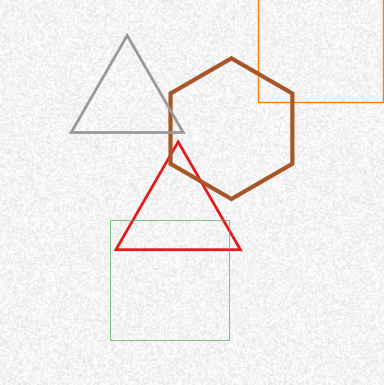[{"shape": "triangle", "thickness": 2, "radius": 0.93, "center": [0.463, 0.445]}, {"shape": "square", "thickness": 0.5, "radius": 0.77, "center": [0.44, 0.273]}, {"shape": "square", "thickness": 1, "radius": 0.81, "center": [0.833, 0.896]}, {"shape": "hexagon", "thickness": 3, "radius": 0.91, "center": [0.601, 0.666]}, {"shape": "triangle", "thickness": 2, "radius": 0.84, "center": [0.33, 0.74]}]